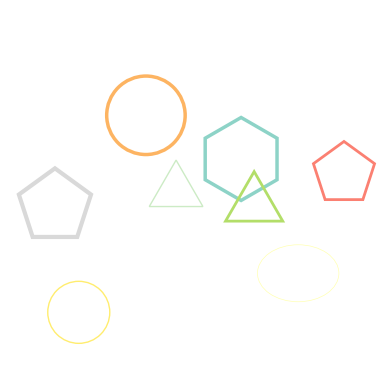[{"shape": "hexagon", "thickness": 2.5, "radius": 0.54, "center": [0.626, 0.587]}, {"shape": "oval", "thickness": 0.5, "radius": 0.53, "center": [0.774, 0.29]}, {"shape": "pentagon", "thickness": 2, "radius": 0.42, "center": [0.893, 0.549]}, {"shape": "circle", "thickness": 2.5, "radius": 0.51, "center": [0.379, 0.701]}, {"shape": "triangle", "thickness": 2, "radius": 0.43, "center": [0.66, 0.469]}, {"shape": "pentagon", "thickness": 3, "radius": 0.49, "center": [0.143, 0.464]}, {"shape": "triangle", "thickness": 1, "radius": 0.4, "center": [0.457, 0.504]}, {"shape": "circle", "thickness": 1, "radius": 0.4, "center": [0.205, 0.189]}]